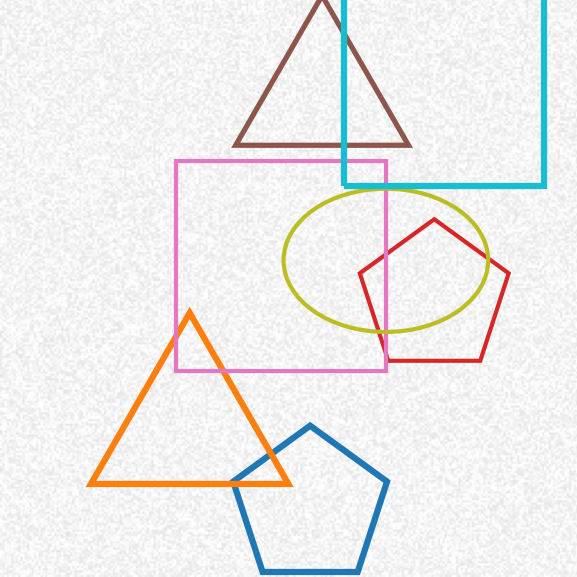[{"shape": "pentagon", "thickness": 3, "radius": 0.7, "center": [0.537, 0.122]}, {"shape": "triangle", "thickness": 3, "radius": 0.99, "center": [0.328, 0.26]}, {"shape": "pentagon", "thickness": 2, "radius": 0.68, "center": [0.752, 0.484]}, {"shape": "triangle", "thickness": 2.5, "radius": 0.86, "center": [0.558, 0.834]}, {"shape": "square", "thickness": 2, "radius": 0.91, "center": [0.487, 0.539]}, {"shape": "oval", "thickness": 2, "radius": 0.89, "center": [0.668, 0.548]}, {"shape": "square", "thickness": 3, "radius": 0.87, "center": [0.768, 0.851]}]